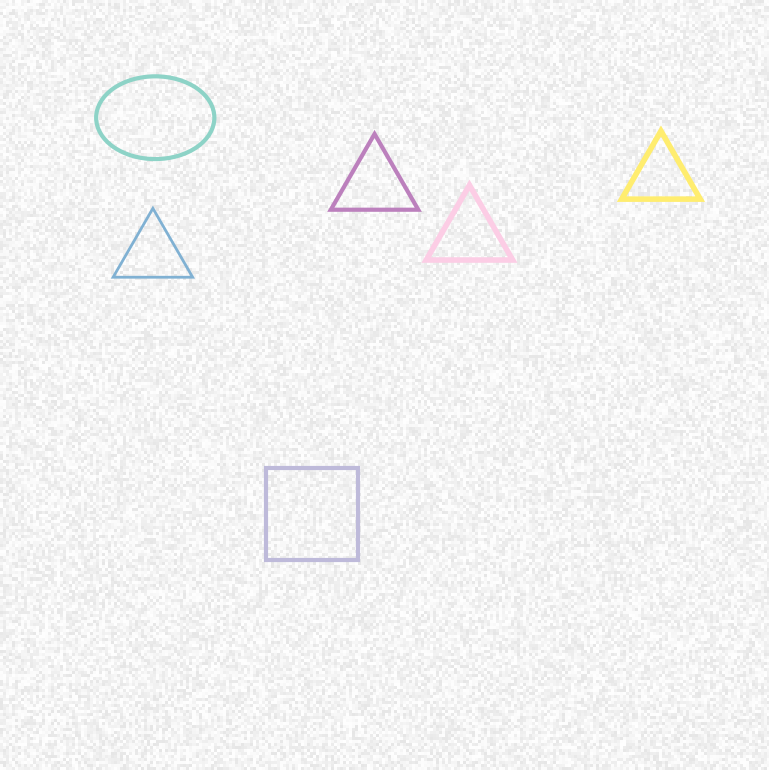[{"shape": "oval", "thickness": 1.5, "radius": 0.38, "center": [0.202, 0.847]}, {"shape": "square", "thickness": 1.5, "radius": 0.3, "center": [0.405, 0.332]}, {"shape": "triangle", "thickness": 1, "radius": 0.3, "center": [0.199, 0.67]}, {"shape": "triangle", "thickness": 2, "radius": 0.32, "center": [0.61, 0.695]}, {"shape": "triangle", "thickness": 1.5, "radius": 0.33, "center": [0.486, 0.76]}, {"shape": "triangle", "thickness": 2, "radius": 0.29, "center": [0.858, 0.771]}]